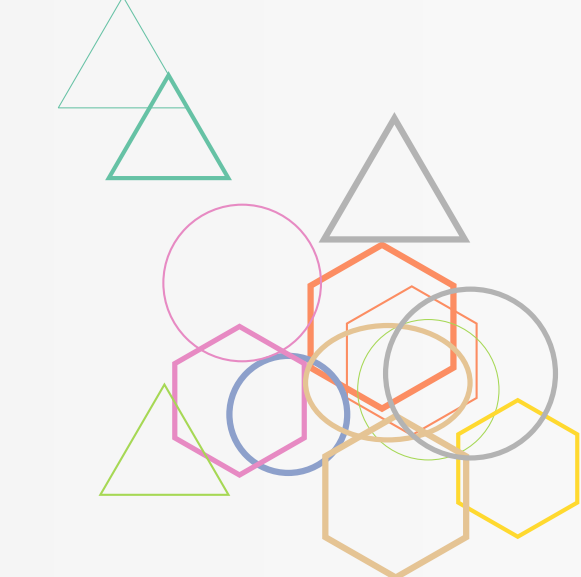[{"shape": "triangle", "thickness": 0.5, "radius": 0.64, "center": [0.212, 0.877]}, {"shape": "triangle", "thickness": 2, "radius": 0.59, "center": [0.29, 0.75]}, {"shape": "hexagon", "thickness": 3, "radius": 0.71, "center": [0.657, 0.433]}, {"shape": "hexagon", "thickness": 1, "radius": 0.64, "center": [0.708, 0.374]}, {"shape": "circle", "thickness": 3, "radius": 0.51, "center": [0.496, 0.282]}, {"shape": "hexagon", "thickness": 2.5, "radius": 0.64, "center": [0.412, 0.305]}, {"shape": "circle", "thickness": 1, "radius": 0.68, "center": [0.417, 0.509]}, {"shape": "triangle", "thickness": 1, "radius": 0.64, "center": [0.283, 0.206]}, {"shape": "circle", "thickness": 0.5, "radius": 0.61, "center": [0.737, 0.324]}, {"shape": "hexagon", "thickness": 2, "radius": 0.59, "center": [0.891, 0.188]}, {"shape": "oval", "thickness": 2.5, "radius": 0.71, "center": [0.667, 0.336]}, {"shape": "hexagon", "thickness": 3, "radius": 0.7, "center": [0.681, 0.139]}, {"shape": "triangle", "thickness": 3, "radius": 0.7, "center": [0.679, 0.654]}, {"shape": "circle", "thickness": 2.5, "radius": 0.73, "center": [0.81, 0.352]}]